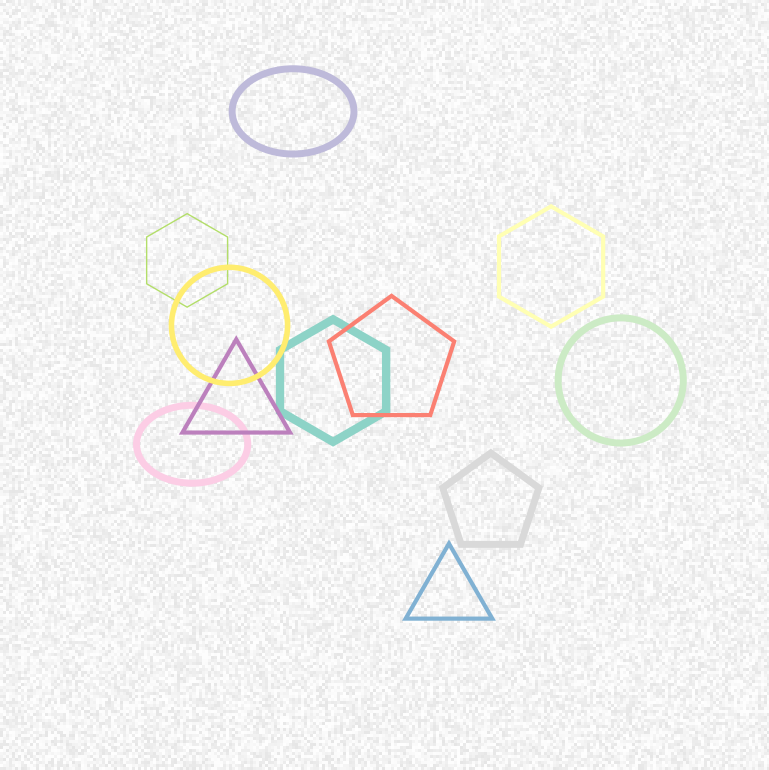[{"shape": "hexagon", "thickness": 3, "radius": 0.4, "center": [0.433, 0.506]}, {"shape": "hexagon", "thickness": 1.5, "radius": 0.39, "center": [0.716, 0.654]}, {"shape": "oval", "thickness": 2.5, "radius": 0.4, "center": [0.381, 0.855]}, {"shape": "pentagon", "thickness": 1.5, "radius": 0.43, "center": [0.508, 0.53]}, {"shape": "triangle", "thickness": 1.5, "radius": 0.32, "center": [0.583, 0.229]}, {"shape": "hexagon", "thickness": 0.5, "radius": 0.3, "center": [0.243, 0.662]}, {"shape": "oval", "thickness": 2.5, "radius": 0.36, "center": [0.25, 0.423]}, {"shape": "pentagon", "thickness": 2.5, "radius": 0.33, "center": [0.637, 0.346]}, {"shape": "triangle", "thickness": 1.5, "radius": 0.4, "center": [0.307, 0.479]}, {"shape": "circle", "thickness": 2.5, "radius": 0.41, "center": [0.806, 0.506]}, {"shape": "circle", "thickness": 2, "radius": 0.38, "center": [0.298, 0.577]}]